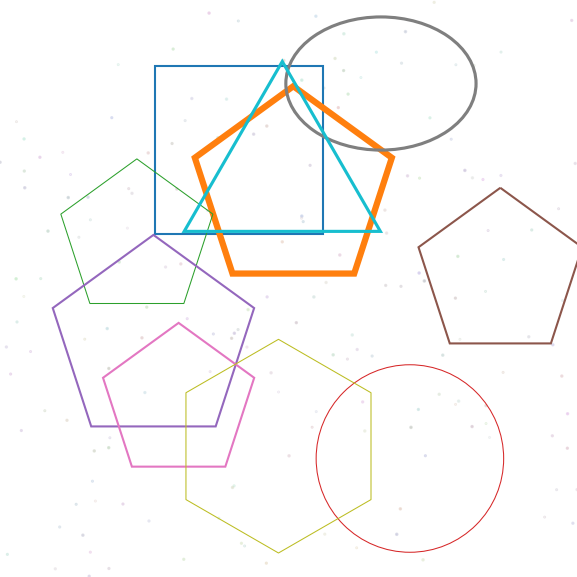[{"shape": "square", "thickness": 1, "radius": 0.73, "center": [0.414, 0.74]}, {"shape": "pentagon", "thickness": 3, "radius": 0.9, "center": [0.508, 0.671]}, {"shape": "pentagon", "thickness": 0.5, "radius": 0.69, "center": [0.237, 0.586]}, {"shape": "circle", "thickness": 0.5, "radius": 0.81, "center": [0.71, 0.205]}, {"shape": "pentagon", "thickness": 1, "radius": 0.92, "center": [0.266, 0.409]}, {"shape": "pentagon", "thickness": 1, "radius": 0.74, "center": [0.866, 0.525]}, {"shape": "pentagon", "thickness": 1, "radius": 0.69, "center": [0.309, 0.302]}, {"shape": "oval", "thickness": 1.5, "radius": 0.82, "center": [0.66, 0.855]}, {"shape": "hexagon", "thickness": 0.5, "radius": 0.92, "center": [0.482, 0.227]}, {"shape": "triangle", "thickness": 1.5, "radius": 0.98, "center": [0.489, 0.697]}]